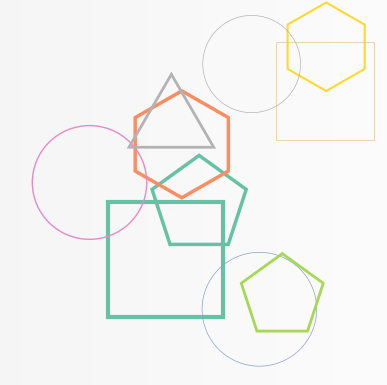[{"shape": "pentagon", "thickness": 2.5, "radius": 0.64, "center": [0.514, 0.469]}, {"shape": "square", "thickness": 3, "radius": 0.75, "center": [0.427, 0.325]}, {"shape": "hexagon", "thickness": 2.5, "radius": 0.69, "center": [0.469, 0.625]}, {"shape": "circle", "thickness": 0.5, "radius": 0.74, "center": [0.669, 0.197]}, {"shape": "circle", "thickness": 1, "radius": 0.74, "center": [0.231, 0.526]}, {"shape": "pentagon", "thickness": 2, "radius": 0.56, "center": [0.728, 0.23]}, {"shape": "hexagon", "thickness": 1.5, "radius": 0.57, "center": [0.842, 0.879]}, {"shape": "square", "thickness": 0.5, "radius": 0.63, "center": [0.839, 0.764]}, {"shape": "triangle", "thickness": 2, "radius": 0.63, "center": [0.442, 0.681]}, {"shape": "circle", "thickness": 0.5, "radius": 0.63, "center": [0.65, 0.834]}]